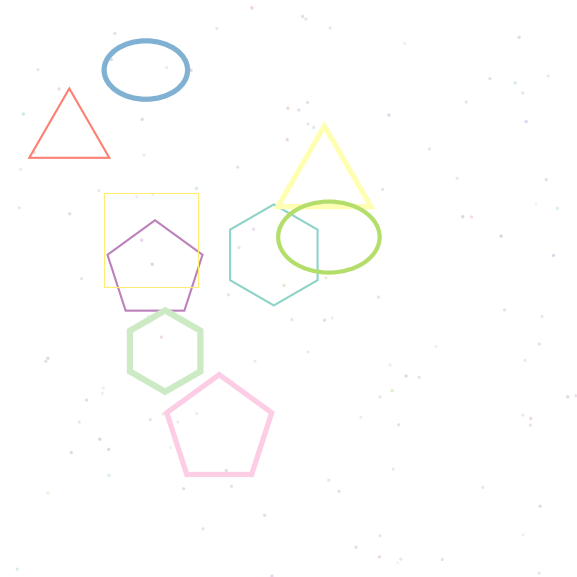[{"shape": "hexagon", "thickness": 1, "radius": 0.44, "center": [0.474, 0.558]}, {"shape": "triangle", "thickness": 2.5, "radius": 0.47, "center": [0.562, 0.688]}, {"shape": "triangle", "thickness": 1, "radius": 0.4, "center": [0.12, 0.766]}, {"shape": "oval", "thickness": 2.5, "radius": 0.36, "center": [0.253, 0.878]}, {"shape": "oval", "thickness": 2, "radius": 0.44, "center": [0.57, 0.589]}, {"shape": "pentagon", "thickness": 2.5, "radius": 0.48, "center": [0.38, 0.255]}, {"shape": "pentagon", "thickness": 1, "radius": 0.43, "center": [0.268, 0.531]}, {"shape": "hexagon", "thickness": 3, "radius": 0.35, "center": [0.286, 0.391]}, {"shape": "square", "thickness": 0.5, "radius": 0.41, "center": [0.261, 0.584]}]